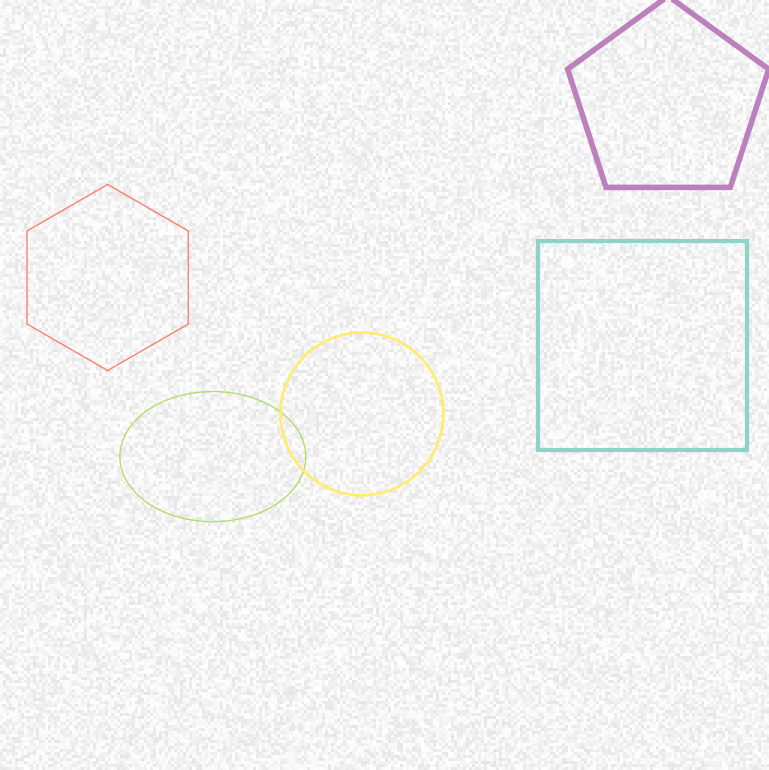[{"shape": "square", "thickness": 1.5, "radius": 0.68, "center": [0.834, 0.551]}, {"shape": "hexagon", "thickness": 0.5, "radius": 0.6, "center": [0.14, 0.64]}, {"shape": "oval", "thickness": 0.5, "radius": 0.6, "center": [0.276, 0.407]}, {"shape": "pentagon", "thickness": 2, "radius": 0.69, "center": [0.868, 0.868]}, {"shape": "circle", "thickness": 1, "radius": 0.53, "center": [0.47, 0.462]}]